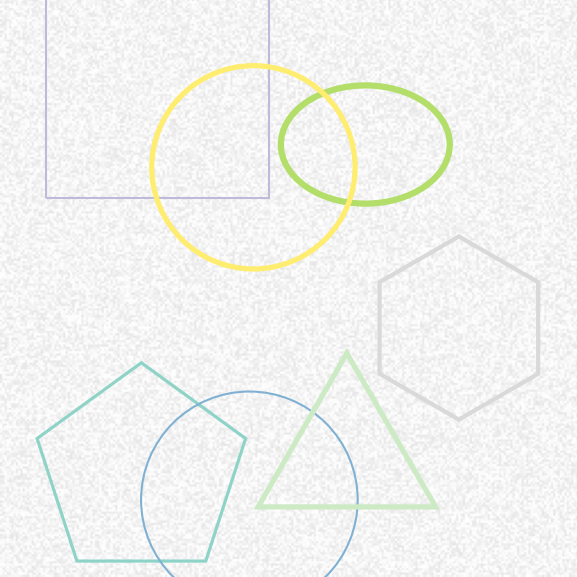[{"shape": "pentagon", "thickness": 1.5, "radius": 0.95, "center": [0.245, 0.181]}, {"shape": "square", "thickness": 1, "radius": 0.97, "center": [0.273, 0.85]}, {"shape": "circle", "thickness": 1, "radius": 0.94, "center": [0.432, 0.134]}, {"shape": "oval", "thickness": 3, "radius": 0.73, "center": [0.633, 0.749]}, {"shape": "hexagon", "thickness": 2, "radius": 0.79, "center": [0.795, 0.431]}, {"shape": "triangle", "thickness": 2.5, "radius": 0.89, "center": [0.601, 0.21]}, {"shape": "circle", "thickness": 2.5, "radius": 0.88, "center": [0.439, 0.709]}]